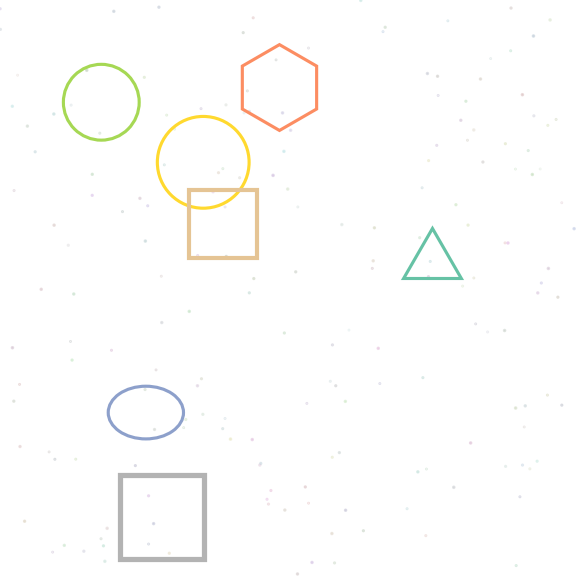[{"shape": "triangle", "thickness": 1.5, "radius": 0.29, "center": [0.749, 0.546]}, {"shape": "hexagon", "thickness": 1.5, "radius": 0.37, "center": [0.484, 0.848]}, {"shape": "oval", "thickness": 1.5, "radius": 0.33, "center": [0.253, 0.285]}, {"shape": "circle", "thickness": 1.5, "radius": 0.33, "center": [0.175, 0.822]}, {"shape": "circle", "thickness": 1.5, "radius": 0.4, "center": [0.352, 0.718]}, {"shape": "square", "thickness": 2, "radius": 0.29, "center": [0.386, 0.611]}, {"shape": "square", "thickness": 2.5, "radius": 0.36, "center": [0.281, 0.104]}]